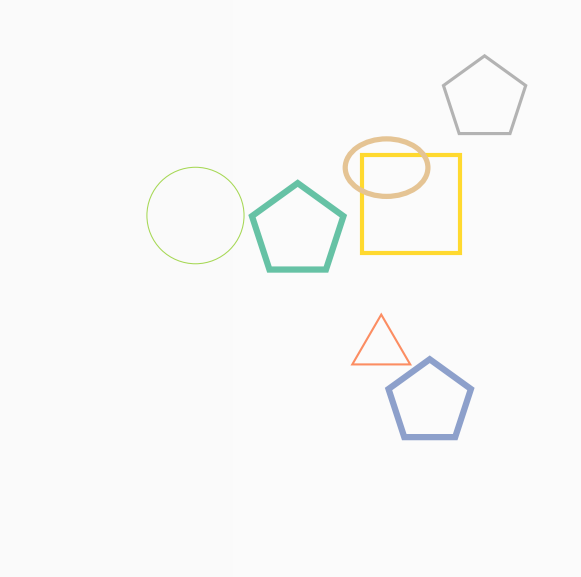[{"shape": "pentagon", "thickness": 3, "radius": 0.41, "center": [0.512, 0.599]}, {"shape": "triangle", "thickness": 1, "radius": 0.29, "center": [0.656, 0.397]}, {"shape": "pentagon", "thickness": 3, "radius": 0.37, "center": [0.739, 0.302]}, {"shape": "circle", "thickness": 0.5, "radius": 0.42, "center": [0.336, 0.626]}, {"shape": "square", "thickness": 2, "radius": 0.42, "center": [0.707, 0.646]}, {"shape": "oval", "thickness": 2.5, "radius": 0.36, "center": [0.665, 0.709]}, {"shape": "pentagon", "thickness": 1.5, "radius": 0.37, "center": [0.834, 0.828]}]